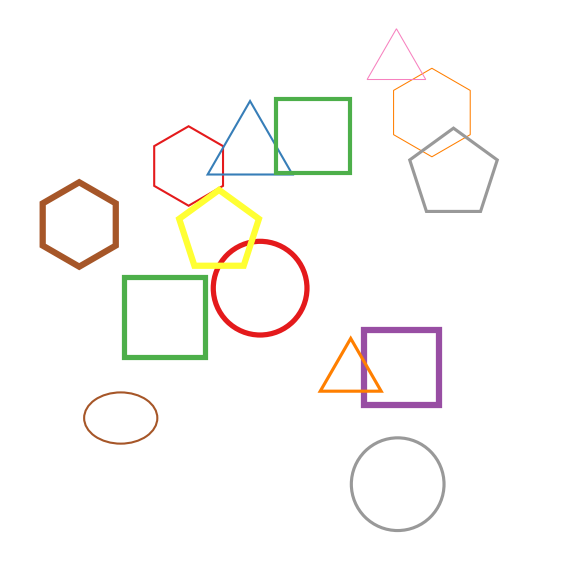[{"shape": "hexagon", "thickness": 1, "radius": 0.34, "center": [0.327, 0.712]}, {"shape": "circle", "thickness": 2.5, "radius": 0.41, "center": [0.45, 0.5]}, {"shape": "triangle", "thickness": 1, "radius": 0.42, "center": [0.433, 0.739]}, {"shape": "square", "thickness": 2, "radius": 0.32, "center": [0.542, 0.764]}, {"shape": "square", "thickness": 2.5, "radius": 0.35, "center": [0.285, 0.451]}, {"shape": "square", "thickness": 3, "radius": 0.32, "center": [0.695, 0.362]}, {"shape": "hexagon", "thickness": 0.5, "radius": 0.38, "center": [0.748, 0.804]}, {"shape": "triangle", "thickness": 1.5, "radius": 0.3, "center": [0.607, 0.352]}, {"shape": "pentagon", "thickness": 3, "radius": 0.36, "center": [0.379, 0.598]}, {"shape": "oval", "thickness": 1, "radius": 0.32, "center": [0.209, 0.275]}, {"shape": "hexagon", "thickness": 3, "radius": 0.37, "center": [0.137, 0.61]}, {"shape": "triangle", "thickness": 0.5, "radius": 0.29, "center": [0.686, 0.891]}, {"shape": "circle", "thickness": 1.5, "radius": 0.4, "center": [0.689, 0.161]}, {"shape": "pentagon", "thickness": 1.5, "radius": 0.4, "center": [0.785, 0.698]}]